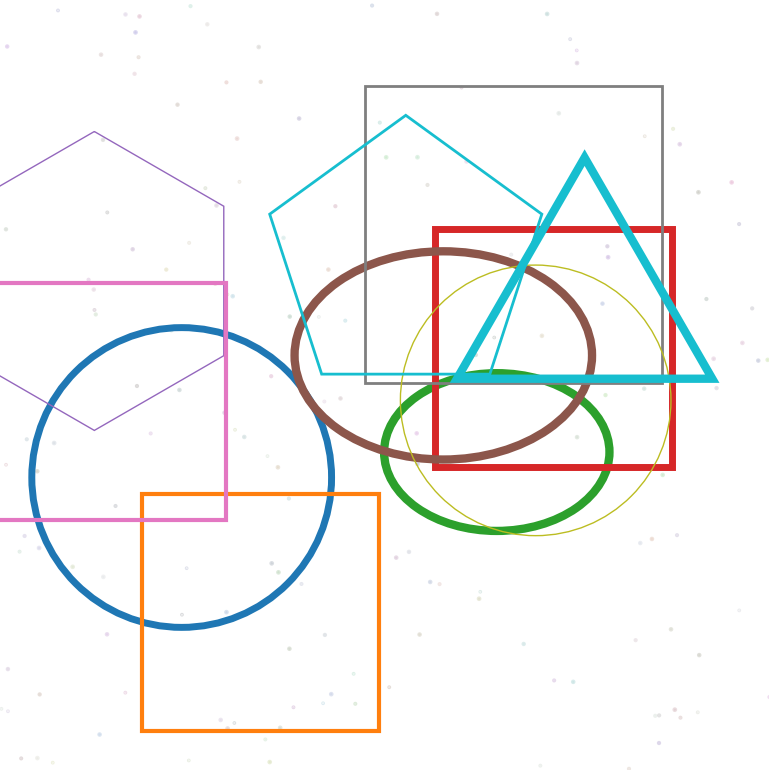[{"shape": "circle", "thickness": 2.5, "radius": 0.97, "center": [0.236, 0.38]}, {"shape": "square", "thickness": 1.5, "radius": 0.77, "center": [0.339, 0.205]}, {"shape": "oval", "thickness": 3, "radius": 0.73, "center": [0.645, 0.413]}, {"shape": "square", "thickness": 2.5, "radius": 0.77, "center": [0.719, 0.548]}, {"shape": "hexagon", "thickness": 0.5, "radius": 0.97, "center": [0.123, 0.635]}, {"shape": "oval", "thickness": 3, "radius": 0.97, "center": [0.576, 0.538]}, {"shape": "square", "thickness": 1.5, "radius": 0.77, "center": [0.14, 0.479]}, {"shape": "square", "thickness": 1, "radius": 0.96, "center": [0.666, 0.695]}, {"shape": "circle", "thickness": 0.5, "radius": 0.88, "center": [0.696, 0.48]}, {"shape": "triangle", "thickness": 3, "radius": 0.96, "center": [0.759, 0.604]}, {"shape": "pentagon", "thickness": 1, "radius": 0.93, "center": [0.527, 0.664]}]